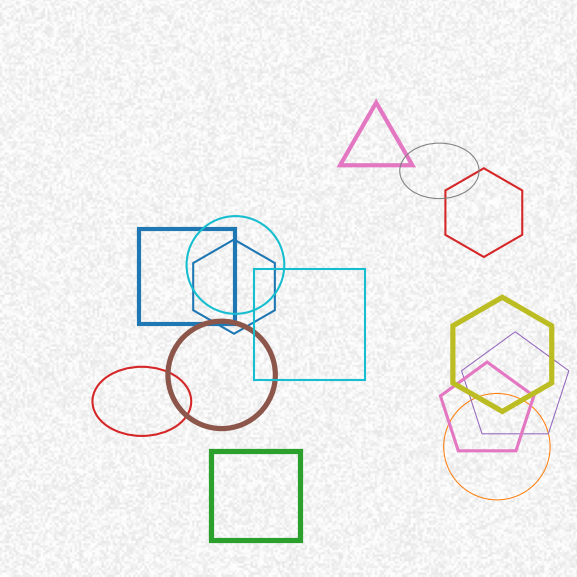[{"shape": "hexagon", "thickness": 1, "radius": 0.41, "center": [0.405, 0.503]}, {"shape": "square", "thickness": 2, "radius": 0.41, "center": [0.324, 0.52]}, {"shape": "circle", "thickness": 0.5, "radius": 0.46, "center": [0.86, 0.226]}, {"shape": "square", "thickness": 2.5, "radius": 0.39, "center": [0.442, 0.141]}, {"shape": "oval", "thickness": 1, "radius": 0.43, "center": [0.246, 0.304]}, {"shape": "hexagon", "thickness": 1, "radius": 0.38, "center": [0.838, 0.631]}, {"shape": "pentagon", "thickness": 0.5, "radius": 0.49, "center": [0.892, 0.327]}, {"shape": "circle", "thickness": 2.5, "radius": 0.46, "center": [0.384, 0.35]}, {"shape": "pentagon", "thickness": 1.5, "radius": 0.42, "center": [0.843, 0.287]}, {"shape": "triangle", "thickness": 2, "radius": 0.36, "center": [0.651, 0.749]}, {"shape": "oval", "thickness": 0.5, "radius": 0.34, "center": [0.761, 0.703]}, {"shape": "hexagon", "thickness": 2.5, "radius": 0.49, "center": [0.87, 0.386]}, {"shape": "circle", "thickness": 1, "radius": 0.42, "center": [0.408, 0.54]}, {"shape": "square", "thickness": 1, "radius": 0.48, "center": [0.536, 0.437]}]